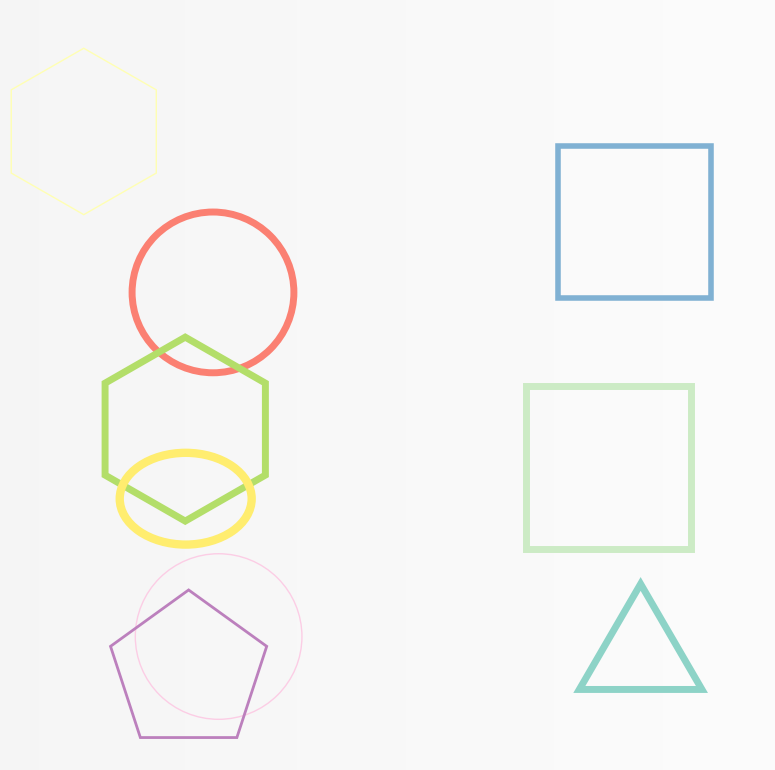[{"shape": "triangle", "thickness": 2.5, "radius": 0.46, "center": [0.827, 0.15]}, {"shape": "hexagon", "thickness": 0.5, "radius": 0.54, "center": [0.108, 0.829]}, {"shape": "circle", "thickness": 2.5, "radius": 0.52, "center": [0.275, 0.62]}, {"shape": "square", "thickness": 2, "radius": 0.5, "center": [0.819, 0.711]}, {"shape": "hexagon", "thickness": 2.5, "radius": 0.6, "center": [0.239, 0.443]}, {"shape": "circle", "thickness": 0.5, "radius": 0.54, "center": [0.282, 0.173]}, {"shape": "pentagon", "thickness": 1, "radius": 0.53, "center": [0.243, 0.128]}, {"shape": "square", "thickness": 2.5, "radius": 0.53, "center": [0.785, 0.393]}, {"shape": "oval", "thickness": 3, "radius": 0.43, "center": [0.24, 0.352]}]